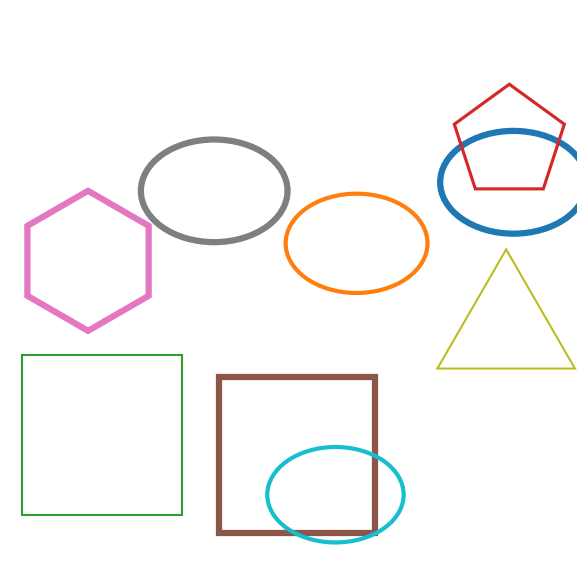[{"shape": "oval", "thickness": 3, "radius": 0.64, "center": [0.889, 0.683]}, {"shape": "oval", "thickness": 2, "radius": 0.61, "center": [0.617, 0.578]}, {"shape": "square", "thickness": 1, "radius": 0.69, "center": [0.177, 0.246]}, {"shape": "pentagon", "thickness": 1.5, "radius": 0.5, "center": [0.882, 0.753]}, {"shape": "square", "thickness": 3, "radius": 0.67, "center": [0.514, 0.211]}, {"shape": "hexagon", "thickness": 3, "radius": 0.61, "center": [0.152, 0.547]}, {"shape": "oval", "thickness": 3, "radius": 0.63, "center": [0.371, 0.669]}, {"shape": "triangle", "thickness": 1, "radius": 0.69, "center": [0.876, 0.43]}, {"shape": "oval", "thickness": 2, "radius": 0.59, "center": [0.581, 0.142]}]